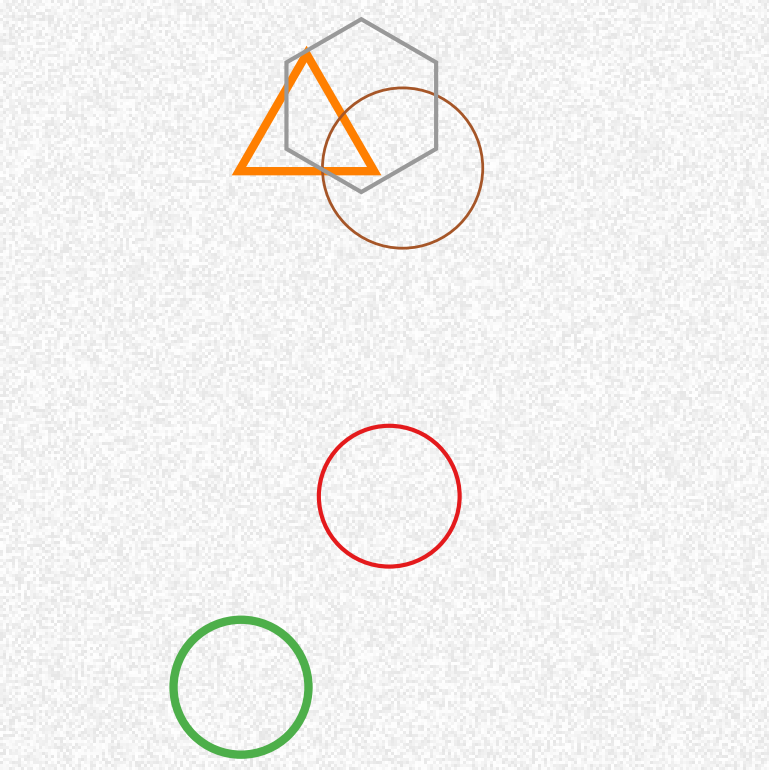[{"shape": "circle", "thickness": 1.5, "radius": 0.46, "center": [0.506, 0.356]}, {"shape": "circle", "thickness": 3, "radius": 0.44, "center": [0.313, 0.108]}, {"shape": "triangle", "thickness": 3, "radius": 0.51, "center": [0.398, 0.828]}, {"shape": "circle", "thickness": 1, "radius": 0.52, "center": [0.523, 0.782]}, {"shape": "hexagon", "thickness": 1.5, "radius": 0.56, "center": [0.469, 0.863]}]